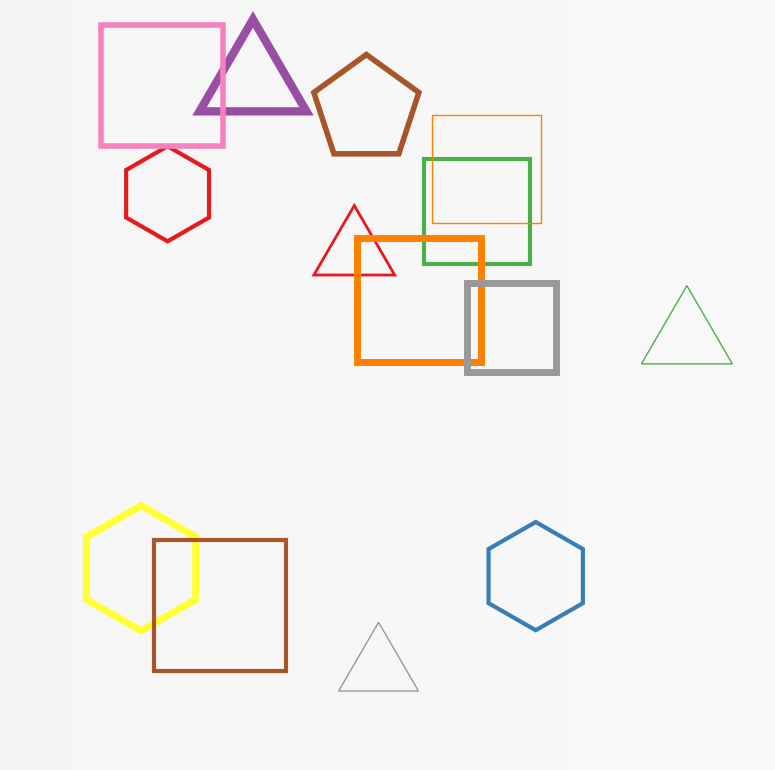[{"shape": "triangle", "thickness": 1, "radius": 0.3, "center": [0.457, 0.673]}, {"shape": "hexagon", "thickness": 1.5, "radius": 0.31, "center": [0.216, 0.748]}, {"shape": "hexagon", "thickness": 1.5, "radius": 0.35, "center": [0.691, 0.252]}, {"shape": "square", "thickness": 1.5, "radius": 0.34, "center": [0.616, 0.725]}, {"shape": "triangle", "thickness": 0.5, "radius": 0.34, "center": [0.886, 0.561]}, {"shape": "triangle", "thickness": 3, "radius": 0.4, "center": [0.326, 0.895]}, {"shape": "square", "thickness": 2.5, "radius": 0.4, "center": [0.541, 0.611]}, {"shape": "square", "thickness": 0.5, "radius": 0.35, "center": [0.628, 0.781]}, {"shape": "hexagon", "thickness": 2.5, "radius": 0.41, "center": [0.182, 0.262]}, {"shape": "pentagon", "thickness": 2, "radius": 0.36, "center": [0.473, 0.858]}, {"shape": "square", "thickness": 1.5, "radius": 0.43, "center": [0.284, 0.214]}, {"shape": "square", "thickness": 2, "radius": 0.39, "center": [0.209, 0.889]}, {"shape": "square", "thickness": 2.5, "radius": 0.29, "center": [0.66, 0.575]}, {"shape": "triangle", "thickness": 0.5, "radius": 0.3, "center": [0.488, 0.132]}]